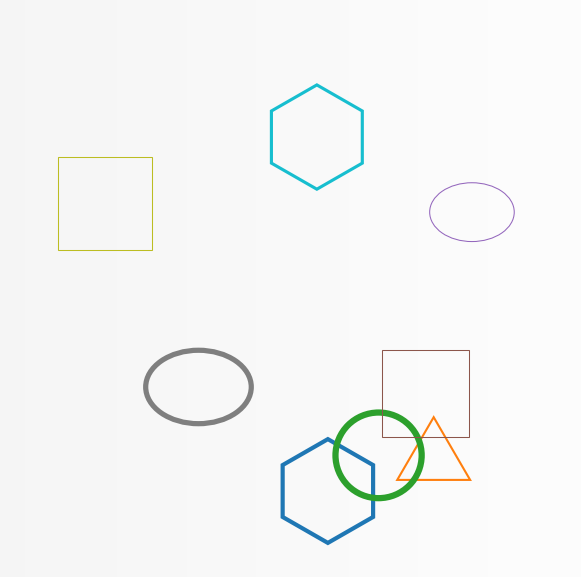[{"shape": "hexagon", "thickness": 2, "radius": 0.45, "center": [0.564, 0.149]}, {"shape": "triangle", "thickness": 1, "radius": 0.36, "center": [0.746, 0.204]}, {"shape": "circle", "thickness": 3, "radius": 0.37, "center": [0.651, 0.211]}, {"shape": "oval", "thickness": 0.5, "radius": 0.36, "center": [0.812, 0.632]}, {"shape": "square", "thickness": 0.5, "radius": 0.37, "center": [0.732, 0.318]}, {"shape": "oval", "thickness": 2.5, "radius": 0.45, "center": [0.341, 0.329]}, {"shape": "square", "thickness": 0.5, "radius": 0.4, "center": [0.18, 0.647]}, {"shape": "hexagon", "thickness": 1.5, "radius": 0.45, "center": [0.545, 0.762]}]